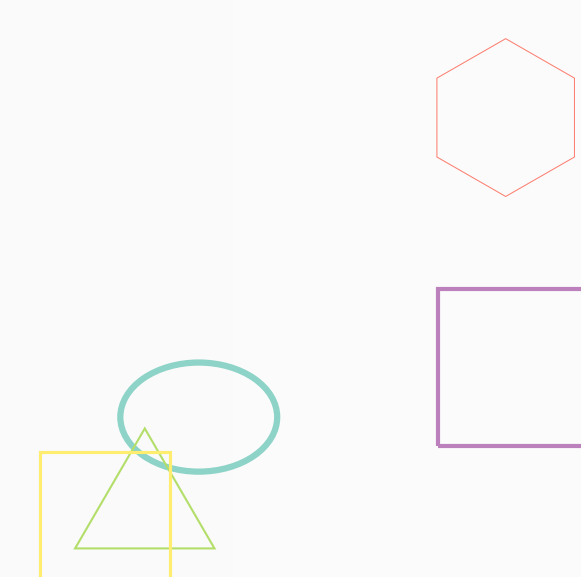[{"shape": "oval", "thickness": 3, "radius": 0.67, "center": [0.342, 0.277]}, {"shape": "hexagon", "thickness": 0.5, "radius": 0.68, "center": [0.87, 0.796]}, {"shape": "triangle", "thickness": 1, "radius": 0.69, "center": [0.249, 0.119]}, {"shape": "square", "thickness": 2, "radius": 0.68, "center": [0.889, 0.362]}, {"shape": "square", "thickness": 1.5, "radius": 0.56, "center": [0.181, 0.105]}]